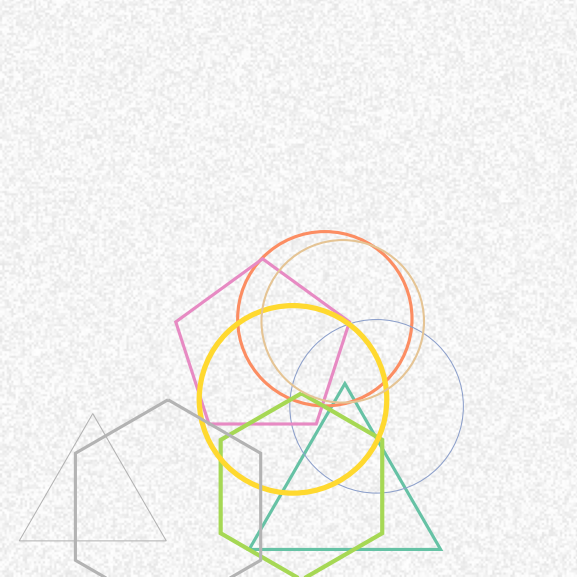[{"shape": "triangle", "thickness": 1.5, "radius": 0.96, "center": [0.597, 0.143]}, {"shape": "circle", "thickness": 1.5, "radius": 0.75, "center": [0.562, 0.447]}, {"shape": "circle", "thickness": 0.5, "radius": 0.75, "center": [0.652, 0.296]}, {"shape": "pentagon", "thickness": 1.5, "radius": 0.79, "center": [0.455, 0.393]}, {"shape": "hexagon", "thickness": 2, "radius": 0.81, "center": [0.522, 0.157]}, {"shape": "circle", "thickness": 2.5, "radius": 0.81, "center": [0.507, 0.308]}, {"shape": "circle", "thickness": 1, "radius": 0.7, "center": [0.593, 0.443]}, {"shape": "hexagon", "thickness": 1.5, "radius": 0.93, "center": [0.291, 0.122]}, {"shape": "triangle", "thickness": 0.5, "radius": 0.73, "center": [0.161, 0.136]}]